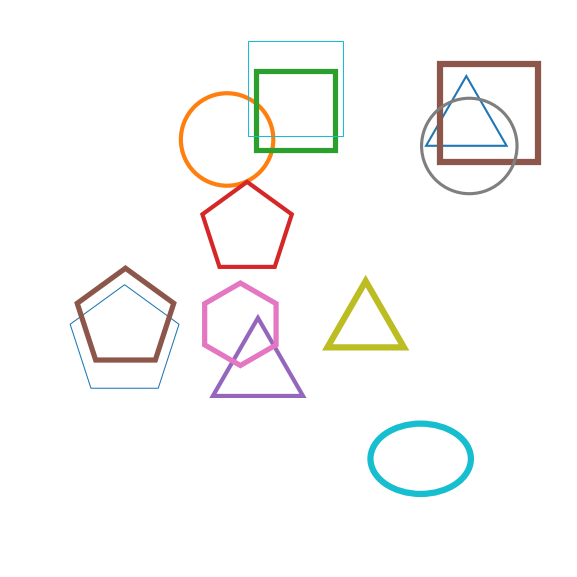[{"shape": "pentagon", "thickness": 0.5, "radius": 0.5, "center": [0.216, 0.407]}, {"shape": "triangle", "thickness": 1, "radius": 0.4, "center": [0.807, 0.787]}, {"shape": "circle", "thickness": 2, "radius": 0.4, "center": [0.393, 0.758]}, {"shape": "square", "thickness": 2.5, "radius": 0.34, "center": [0.512, 0.808]}, {"shape": "pentagon", "thickness": 2, "radius": 0.41, "center": [0.428, 0.603]}, {"shape": "triangle", "thickness": 2, "radius": 0.45, "center": [0.447, 0.359]}, {"shape": "square", "thickness": 3, "radius": 0.42, "center": [0.847, 0.803]}, {"shape": "pentagon", "thickness": 2.5, "radius": 0.44, "center": [0.217, 0.447]}, {"shape": "hexagon", "thickness": 2.5, "radius": 0.36, "center": [0.416, 0.438]}, {"shape": "circle", "thickness": 1.5, "radius": 0.41, "center": [0.813, 0.746]}, {"shape": "triangle", "thickness": 3, "radius": 0.38, "center": [0.633, 0.436]}, {"shape": "oval", "thickness": 3, "radius": 0.43, "center": [0.728, 0.205]}, {"shape": "square", "thickness": 0.5, "radius": 0.41, "center": [0.511, 0.845]}]